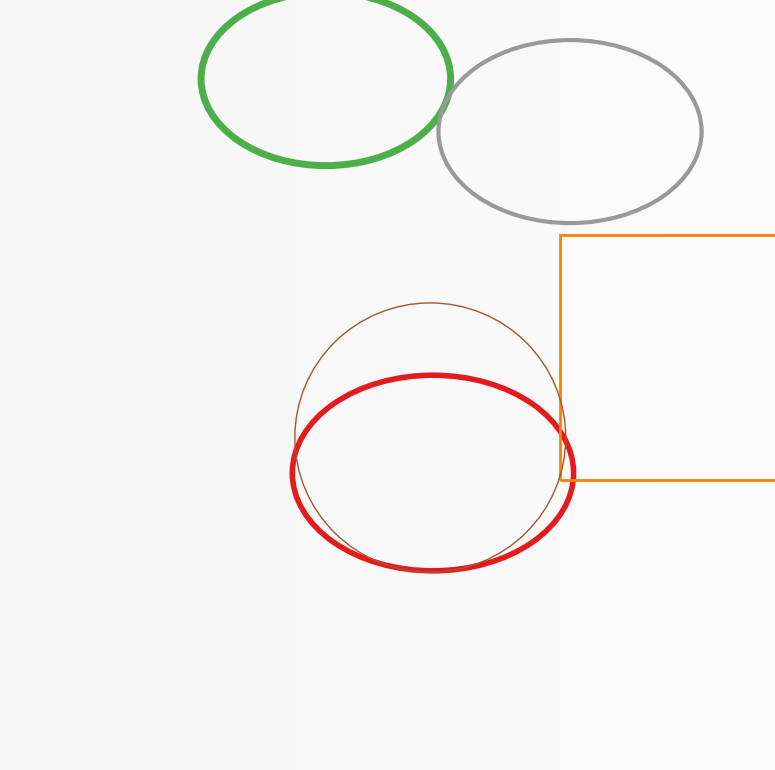[{"shape": "oval", "thickness": 2, "radius": 0.91, "center": [0.559, 0.386]}, {"shape": "oval", "thickness": 2.5, "radius": 0.8, "center": [0.42, 0.898]}, {"shape": "square", "thickness": 1, "radius": 0.79, "center": [0.881, 0.535]}, {"shape": "circle", "thickness": 0.5, "radius": 0.87, "center": [0.555, 0.432]}, {"shape": "oval", "thickness": 1.5, "radius": 0.85, "center": [0.736, 0.829]}]